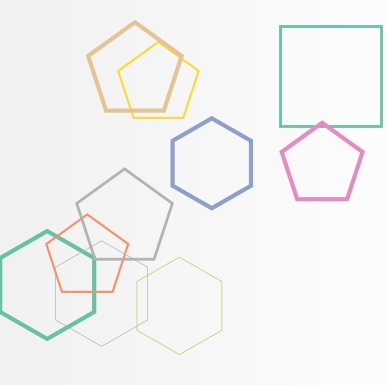[{"shape": "hexagon", "thickness": 3, "radius": 0.7, "center": [0.122, 0.26]}, {"shape": "square", "thickness": 2, "radius": 0.65, "center": [0.853, 0.802]}, {"shape": "pentagon", "thickness": 1.5, "radius": 0.56, "center": [0.225, 0.332]}, {"shape": "hexagon", "thickness": 3, "radius": 0.58, "center": [0.547, 0.576]}, {"shape": "pentagon", "thickness": 3, "radius": 0.55, "center": [0.831, 0.571]}, {"shape": "hexagon", "thickness": 0.5, "radius": 0.63, "center": [0.463, 0.206]}, {"shape": "pentagon", "thickness": 1.5, "radius": 0.55, "center": [0.409, 0.782]}, {"shape": "pentagon", "thickness": 3, "radius": 0.63, "center": [0.348, 0.815]}, {"shape": "pentagon", "thickness": 2, "radius": 0.65, "center": [0.321, 0.432]}, {"shape": "hexagon", "thickness": 0.5, "radius": 0.69, "center": [0.262, 0.237]}]